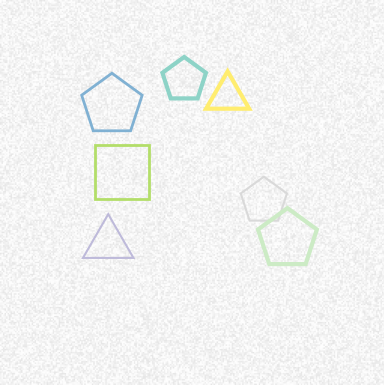[{"shape": "pentagon", "thickness": 3, "radius": 0.3, "center": [0.478, 0.793]}, {"shape": "triangle", "thickness": 1.5, "radius": 0.38, "center": [0.281, 0.368]}, {"shape": "pentagon", "thickness": 2, "radius": 0.41, "center": [0.291, 0.727]}, {"shape": "square", "thickness": 2, "radius": 0.35, "center": [0.317, 0.552]}, {"shape": "pentagon", "thickness": 1.5, "radius": 0.32, "center": [0.685, 0.478]}, {"shape": "pentagon", "thickness": 3, "radius": 0.4, "center": [0.747, 0.379]}, {"shape": "triangle", "thickness": 3, "radius": 0.32, "center": [0.591, 0.75]}]